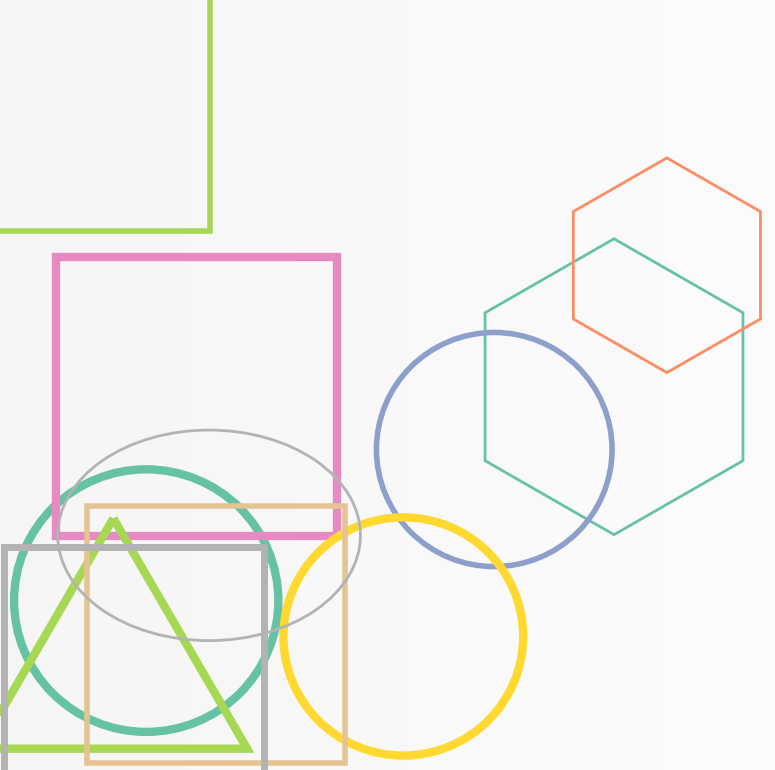[{"shape": "circle", "thickness": 3, "radius": 0.85, "center": [0.189, 0.22]}, {"shape": "hexagon", "thickness": 1, "radius": 0.96, "center": [0.792, 0.498]}, {"shape": "hexagon", "thickness": 1, "radius": 0.7, "center": [0.86, 0.655]}, {"shape": "circle", "thickness": 2, "radius": 0.76, "center": [0.638, 0.416]}, {"shape": "square", "thickness": 3, "radius": 0.91, "center": [0.254, 0.485]}, {"shape": "triangle", "thickness": 3, "radius": 1.0, "center": [0.146, 0.127]}, {"shape": "square", "thickness": 2, "radius": 0.76, "center": [0.119, 0.852]}, {"shape": "circle", "thickness": 3, "radius": 0.77, "center": [0.52, 0.173]}, {"shape": "square", "thickness": 2, "radius": 0.83, "center": [0.279, 0.176]}, {"shape": "square", "thickness": 2.5, "radius": 0.84, "center": [0.173, 0.122]}, {"shape": "oval", "thickness": 1, "radius": 0.98, "center": [0.27, 0.305]}]